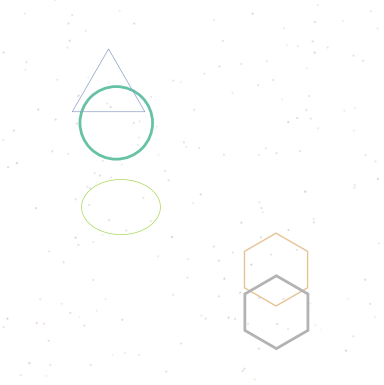[{"shape": "circle", "thickness": 2, "radius": 0.47, "center": [0.302, 0.681]}, {"shape": "triangle", "thickness": 0.5, "radius": 0.54, "center": [0.282, 0.764]}, {"shape": "oval", "thickness": 0.5, "radius": 0.51, "center": [0.314, 0.462]}, {"shape": "hexagon", "thickness": 1, "radius": 0.47, "center": [0.717, 0.3]}, {"shape": "hexagon", "thickness": 2, "radius": 0.47, "center": [0.718, 0.189]}]